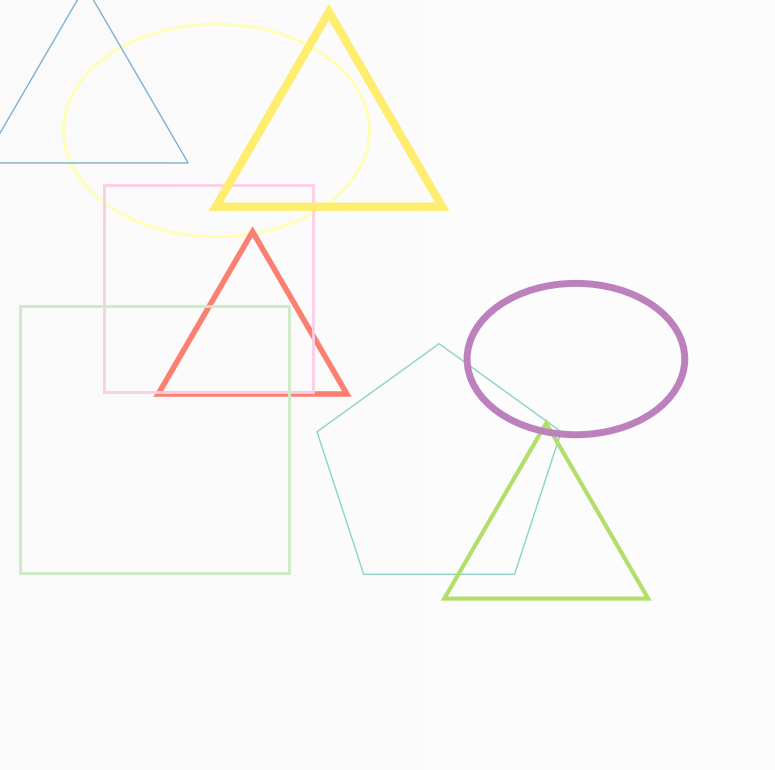[{"shape": "pentagon", "thickness": 0.5, "radius": 0.83, "center": [0.567, 0.388]}, {"shape": "oval", "thickness": 1, "radius": 0.99, "center": [0.279, 0.831]}, {"shape": "triangle", "thickness": 2, "radius": 0.7, "center": [0.326, 0.559]}, {"shape": "triangle", "thickness": 0.5, "radius": 0.77, "center": [0.11, 0.865]}, {"shape": "triangle", "thickness": 1.5, "radius": 0.76, "center": [0.705, 0.299]}, {"shape": "square", "thickness": 1, "radius": 0.67, "center": [0.269, 0.626]}, {"shape": "oval", "thickness": 2.5, "radius": 0.7, "center": [0.743, 0.534]}, {"shape": "square", "thickness": 1, "radius": 0.87, "center": [0.199, 0.429]}, {"shape": "triangle", "thickness": 3, "radius": 0.84, "center": [0.424, 0.816]}]